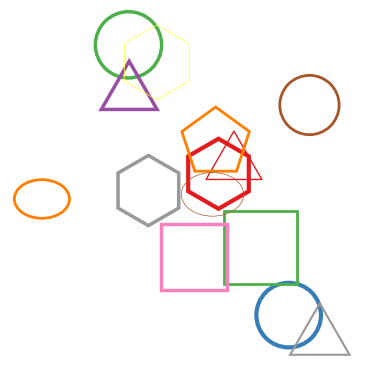[{"shape": "hexagon", "thickness": 3, "radius": 0.45, "center": [0.568, 0.549]}, {"shape": "triangle", "thickness": 1, "radius": 0.42, "center": [0.608, 0.576]}, {"shape": "circle", "thickness": 3, "radius": 0.42, "center": [0.75, 0.182]}, {"shape": "circle", "thickness": 2.5, "radius": 0.43, "center": [0.334, 0.884]}, {"shape": "square", "thickness": 2, "radius": 0.47, "center": [0.678, 0.356]}, {"shape": "triangle", "thickness": 2.5, "radius": 0.42, "center": [0.336, 0.757]}, {"shape": "pentagon", "thickness": 2, "radius": 0.46, "center": [0.56, 0.63]}, {"shape": "oval", "thickness": 2, "radius": 0.36, "center": [0.109, 0.483]}, {"shape": "hexagon", "thickness": 0.5, "radius": 0.49, "center": [0.407, 0.838]}, {"shape": "oval", "thickness": 0.5, "radius": 0.41, "center": [0.552, 0.495]}, {"shape": "circle", "thickness": 2, "radius": 0.39, "center": [0.804, 0.727]}, {"shape": "square", "thickness": 2.5, "radius": 0.43, "center": [0.505, 0.332]}, {"shape": "hexagon", "thickness": 2.5, "radius": 0.46, "center": [0.385, 0.505]}, {"shape": "triangle", "thickness": 1.5, "radius": 0.45, "center": [0.831, 0.123]}]